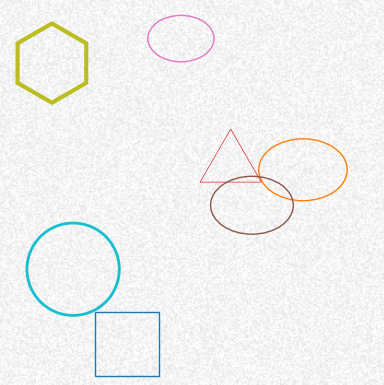[{"shape": "square", "thickness": 1, "radius": 0.41, "center": [0.33, 0.106]}, {"shape": "oval", "thickness": 1, "radius": 0.57, "center": [0.787, 0.559]}, {"shape": "triangle", "thickness": 0.5, "radius": 0.46, "center": [0.599, 0.573]}, {"shape": "oval", "thickness": 1, "radius": 0.54, "center": [0.654, 0.467]}, {"shape": "oval", "thickness": 1, "radius": 0.43, "center": [0.47, 0.9]}, {"shape": "hexagon", "thickness": 3, "radius": 0.51, "center": [0.135, 0.836]}, {"shape": "circle", "thickness": 2, "radius": 0.6, "center": [0.19, 0.301]}]